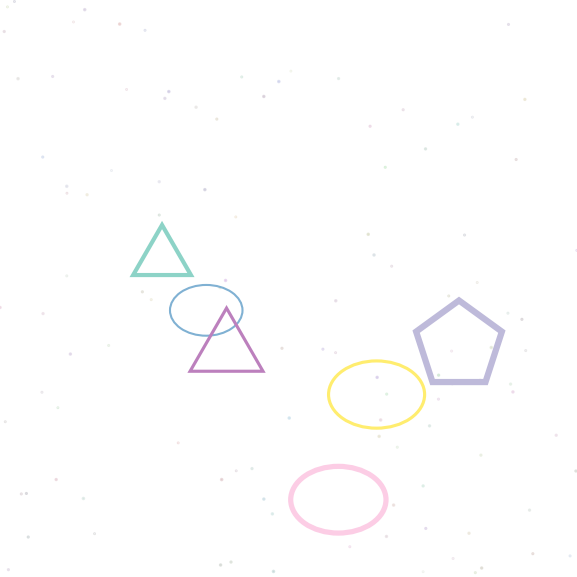[{"shape": "triangle", "thickness": 2, "radius": 0.29, "center": [0.281, 0.552]}, {"shape": "pentagon", "thickness": 3, "radius": 0.39, "center": [0.795, 0.401]}, {"shape": "oval", "thickness": 1, "radius": 0.31, "center": [0.357, 0.462]}, {"shape": "oval", "thickness": 2.5, "radius": 0.41, "center": [0.586, 0.134]}, {"shape": "triangle", "thickness": 1.5, "radius": 0.36, "center": [0.392, 0.393]}, {"shape": "oval", "thickness": 1.5, "radius": 0.42, "center": [0.652, 0.316]}]